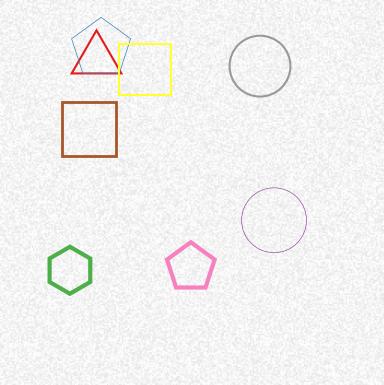[{"shape": "triangle", "thickness": 1.5, "radius": 0.37, "center": [0.251, 0.847]}, {"shape": "pentagon", "thickness": 0.5, "radius": 0.4, "center": [0.263, 0.874]}, {"shape": "hexagon", "thickness": 3, "radius": 0.3, "center": [0.182, 0.298]}, {"shape": "circle", "thickness": 0.5, "radius": 0.42, "center": [0.712, 0.428]}, {"shape": "square", "thickness": 1.5, "radius": 0.33, "center": [0.376, 0.82]}, {"shape": "square", "thickness": 2, "radius": 0.35, "center": [0.231, 0.665]}, {"shape": "pentagon", "thickness": 3, "radius": 0.33, "center": [0.496, 0.306]}, {"shape": "circle", "thickness": 1.5, "radius": 0.4, "center": [0.675, 0.828]}]